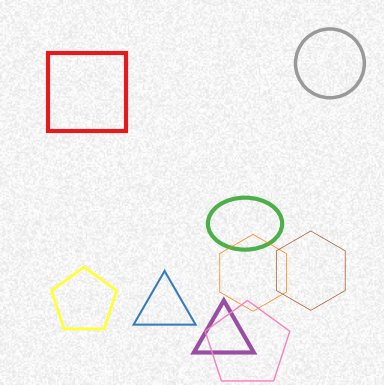[{"shape": "square", "thickness": 3, "radius": 0.51, "center": [0.226, 0.76]}, {"shape": "triangle", "thickness": 1.5, "radius": 0.46, "center": [0.428, 0.203]}, {"shape": "oval", "thickness": 3, "radius": 0.48, "center": [0.636, 0.419]}, {"shape": "triangle", "thickness": 3, "radius": 0.45, "center": [0.581, 0.129]}, {"shape": "hexagon", "thickness": 0.5, "radius": 0.5, "center": [0.657, 0.291]}, {"shape": "pentagon", "thickness": 2, "radius": 0.44, "center": [0.218, 0.218]}, {"shape": "hexagon", "thickness": 0.5, "radius": 0.52, "center": [0.807, 0.297]}, {"shape": "pentagon", "thickness": 1, "radius": 0.58, "center": [0.643, 0.104]}, {"shape": "circle", "thickness": 2.5, "radius": 0.45, "center": [0.857, 0.835]}]